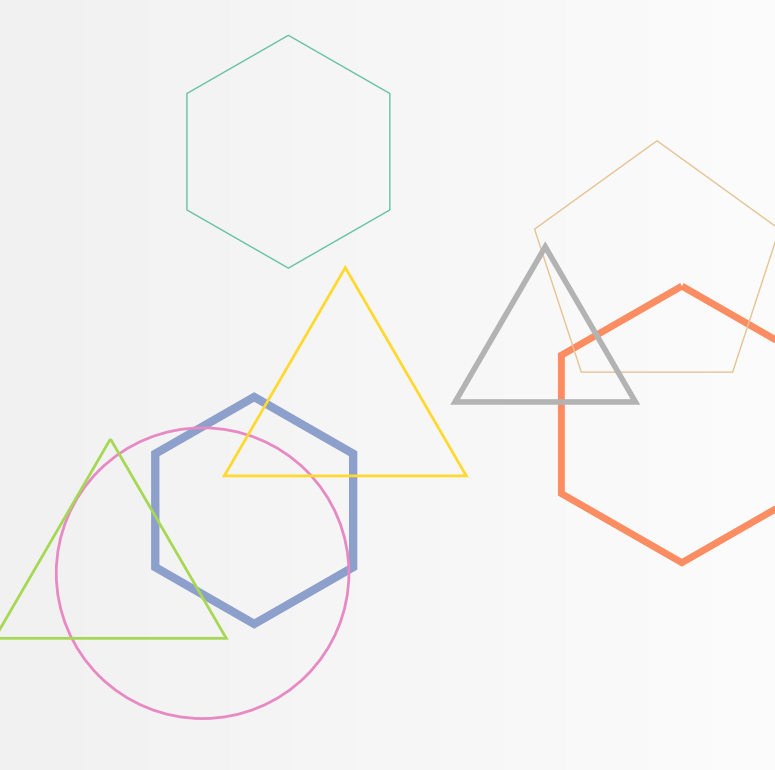[{"shape": "hexagon", "thickness": 0.5, "radius": 0.76, "center": [0.372, 0.803]}, {"shape": "hexagon", "thickness": 2.5, "radius": 0.9, "center": [0.88, 0.449]}, {"shape": "hexagon", "thickness": 3, "radius": 0.74, "center": [0.328, 0.337]}, {"shape": "circle", "thickness": 1, "radius": 0.94, "center": [0.261, 0.256]}, {"shape": "triangle", "thickness": 1, "radius": 0.86, "center": [0.143, 0.257]}, {"shape": "triangle", "thickness": 1, "radius": 0.9, "center": [0.446, 0.472]}, {"shape": "pentagon", "thickness": 0.5, "radius": 0.83, "center": [0.848, 0.651]}, {"shape": "triangle", "thickness": 2, "radius": 0.67, "center": [0.704, 0.545]}]